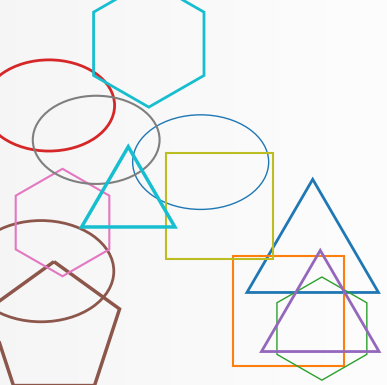[{"shape": "oval", "thickness": 1, "radius": 0.88, "center": [0.518, 0.579]}, {"shape": "triangle", "thickness": 2, "radius": 0.98, "center": [0.807, 0.338]}, {"shape": "square", "thickness": 1.5, "radius": 0.71, "center": [0.744, 0.192]}, {"shape": "hexagon", "thickness": 1, "radius": 0.67, "center": [0.831, 0.147]}, {"shape": "oval", "thickness": 2, "radius": 0.85, "center": [0.127, 0.726]}, {"shape": "triangle", "thickness": 2, "radius": 0.88, "center": [0.826, 0.174]}, {"shape": "oval", "thickness": 2, "radius": 0.94, "center": [0.106, 0.296]}, {"shape": "pentagon", "thickness": 2.5, "radius": 0.89, "center": [0.139, 0.142]}, {"shape": "hexagon", "thickness": 1.5, "radius": 0.7, "center": [0.161, 0.422]}, {"shape": "oval", "thickness": 1.5, "radius": 0.82, "center": [0.248, 0.637]}, {"shape": "square", "thickness": 1.5, "radius": 0.69, "center": [0.566, 0.465]}, {"shape": "triangle", "thickness": 2.5, "radius": 0.69, "center": [0.331, 0.48]}, {"shape": "hexagon", "thickness": 2, "radius": 0.82, "center": [0.384, 0.886]}]